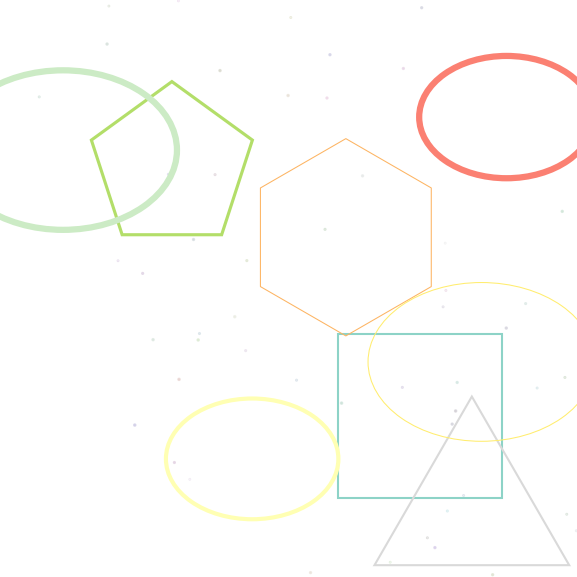[{"shape": "square", "thickness": 1, "radius": 0.71, "center": [0.727, 0.279]}, {"shape": "oval", "thickness": 2, "radius": 0.75, "center": [0.437, 0.205]}, {"shape": "oval", "thickness": 3, "radius": 0.76, "center": [0.877, 0.796]}, {"shape": "hexagon", "thickness": 0.5, "radius": 0.85, "center": [0.599, 0.588]}, {"shape": "pentagon", "thickness": 1.5, "radius": 0.73, "center": [0.298, 0.711]}, {"shape": "triangle", "thickness": 1, "radius": 0.97, "center": [0.817, 0.118]}, {"shape": "oval", "thickness": 3, "radius": 0.99, "center": [0.109, 0.739]}, {"shape": "oval", "thickness": 0.5, "radius": 0.98, "center": [0.834, 0.372]}]